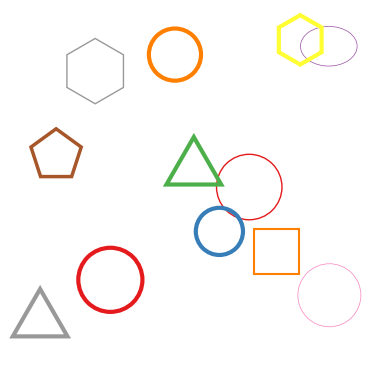[{"shape": "circle", "thickness": 3, "radius": 0.42, "center": [0.287, 0.273]}, {"shape": "circle", "thickness": 1, "radius": 0.43, "center": [0.647, 0.514]}, {"shape": "circle", "thickness": 3, "radius": 0.31, "center": [0.57, 0.399]}, {"shape": "triangle", "thickness": 3, "radius": 0.41, "center": [0.503, 0.562]}, {"shape": "oval", "thickness": 0.5, "radius": 0.37, "center": [0.854, 0.88]}, {"shape": "square", "thickness": 1.5, "radius": 0.29, "center": [0.719, 0.347]}, {"shape": "circle", "thickness": 3, "radius": 0.34, "center": [0.454, 0.858]}, {"shape": "hexagon", "thickness": 3, "radius": 0.32, "center": [0.78, 0.897]}, {"shape": "pentagon", "thickness": 2.5, "radius": 0.34, "center": [0.146, 0.597]}, {"shape": "circle", "thickness": 0.5, "radius": 0.41, "center": [0.856, 0.233]}, {"shape": "hexagon", "thickness": 1, "radius": 0.42, "center": [0.247, 0.815]}, {"shape": "triangle", "thickness": 3, "radius": 0.41, "center": [0.104, 0.167]}]